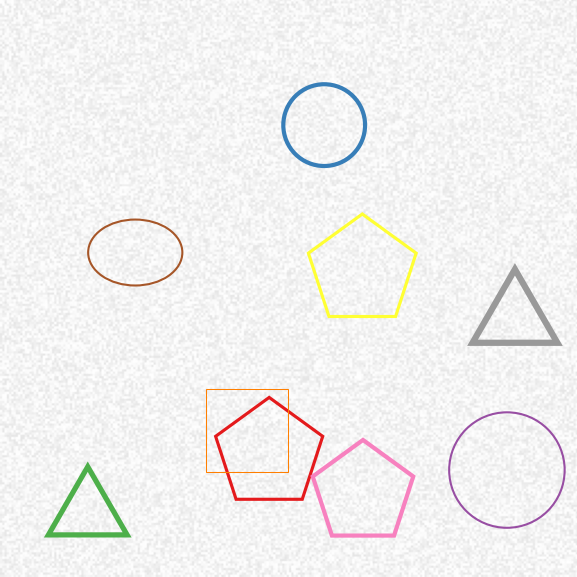[{"shape": "pentagon", "thickness": 1.5, "radius": 0.49, "center": [0.466, 0.213]}, {"shape": "circle", "thickness": 2, "radius": 0.35, "center": [0.561, 0.782]}, {"shape": "triangle", "thickness": 2.5, "radius": 0.39, "center": [0.152, 0.112]}, {"shape": "circle", "thickness": 1, "radius": 0.5, "center": [0.878, 0.185]}, {"shape": "square", "thickness": 0.5, "radius": 0.36, "center": [0.428, 0.253]}, {"shape": "pentagon", "thickness": 1.5, "radius": 0.49, "center": [0.627, 0.53]}, {"shape": "oval", "thickness": 1, "radius": 0.41, "center": [0.234, 0.562]}, {"shape": "pentagon", "thickness": 2, "radius": 0.46, "center": [0.629, 0.146]}, {"shape": "triangle", "thickness": 3, "radius": 0.42, "center": [0.892, 0.448]}]